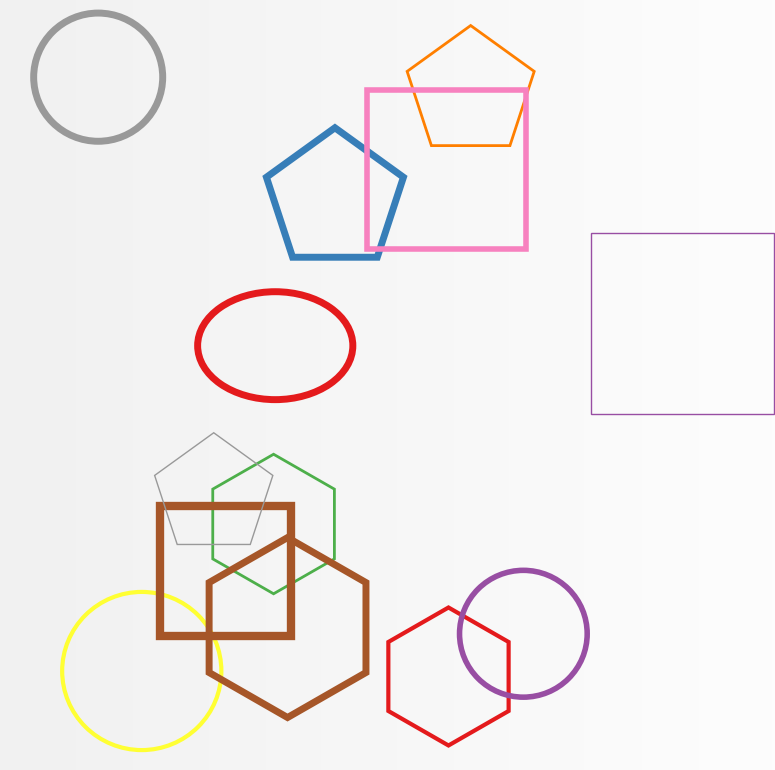[{"shape": "oval", "thickness": 2.5, "radius": 0.5, "center": [0.355, 0.551]}, {"shape": "hexagon", "thickness": 1.5, "radius": 0.45, "center": [0.579, 0.121]}, {"shape": "pentagon", "thickness": 2.5, "radius": 0.46, "center": [0.432, 0.741]}, {"shape": "hexagon", "thickness": 1, "radius": 0.45, "center": [0.353, 0.319]}, {"shape": "square", "thickness": 0.5, "radius": 0.59, "center": [0.88, 0.58]}, {"shape": "circle", "thickness": 2, "radius": 0.41, "center": [0.675, 0.177]}, {"shape": "pentagon", "thickness": 1, "radius": 0.43, "center": [0.607, 0.881]}, {"shape": "circle", "thickness": 1.5, "radius": 0.51, "center": [0.183, 0.129]}, {"shape": "hexagon", "thickness": 2.5, "radius": 0.58, "center": [0.371, 0.185]}, {"shape": "square", "thickness": 3, "radius": 0.42, "center": [0.291, 0.259]}, {"shape": "square", "thickness": 2, "radius": 0.52, "center": [0.576, 0.78]}, {"shape": "pentagon", "thickness": 0.5, "radius": 0.4, "center": [0.276, 0.358]}, {"shape": "circle", "thickness": 2.5, "radius": 0.42, "center": [0.127, 0.9]}]